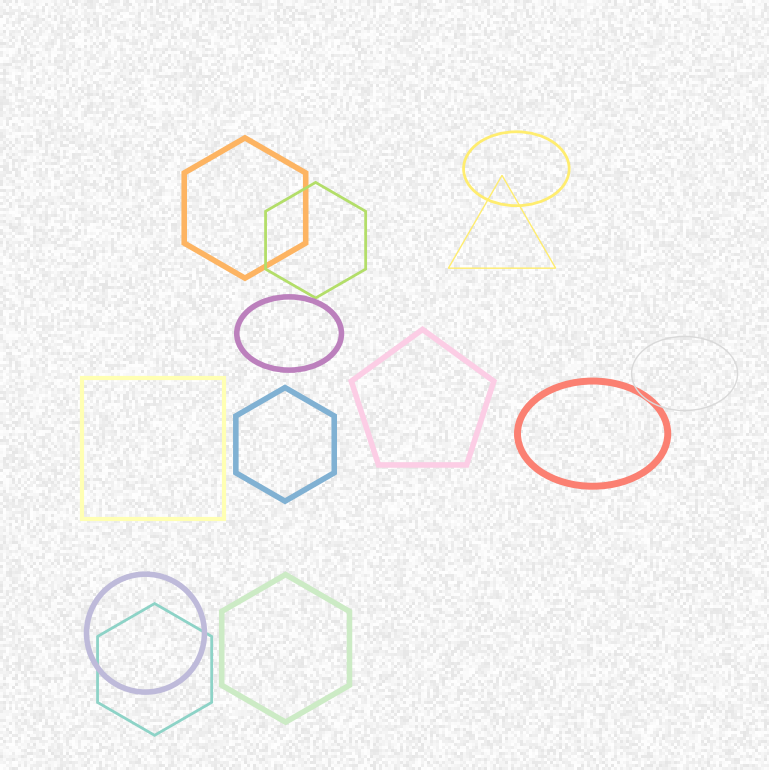[{"shape": "hexagon", "thickness": 1, "radius": 0.43, "center": [0.201, 0.131]}, {"shape": "square", "thickness": 1.5, "radius": 0.46, "center": [0.199, 0.418]}, {"shape": "circle", "thickness": 2, "radius": 0.38, "center": [0.189, 0.178]}, {"shape": "oval", "thickness": 2.5, "radius": 0.49, "center": [0.77, 0.437]}, {"shape": "hexagon", "thickness": 2, "radius": 0.37, "center": [0.37, 0.423]}, {"shape": "hexagon", "thickness": 2, "radius": 0.46, "center": [0.318, 0.73]}, {"shape": "hexagon", "thickness": 1, "radius": 0.38, "center": [0.41, 0.688]}, {"shape": "pentagon", "thickness": 2, "radius": 0.49, "center": [0.549, 0.475]}, {"shape": "oval", "thickness": 0.5, "radius": 0.34, "center": [0.889, 0.515]}, {"shape": "oval", "thickness": 2, "radius": 0.34, "center": [0.375, 0.567]}, {"shape": "hexagon", "thickness": 2, "radius": 0.48, "center": [0.371, 0.158]}, {"shape": "triangle", "thickness": 0.5, "radius": 0.4, "center": [0.652, 0.692]}, {"shape": "oval", "thickness": 1, "radius": 0.34, "center": [0.671, 0.781]}]